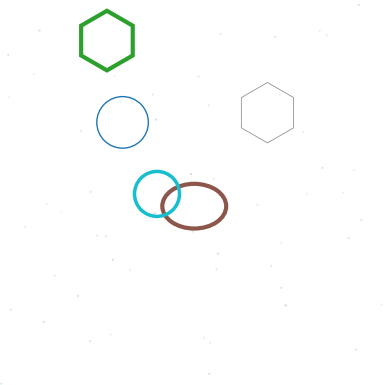[{"shape": "circle", "thickness": 1, "radius": 0.33, "center": [0.318, 0.682]}, {"shape": "hexagon", "thickness": 3, "radius": 0.39, "center": [0.278, 0.895]}, {"shape": "oval", "thickness": 3, "radius": 0.41, "center": [0.505, 0.464]}, {"shape": "hexagon", "thickness": 0.5, "radius": 0.39, "center": [0.695, 0.707]}, {"shape": "circle", "thickness": 2.5, "radius": 0.29, "center": [0.408, 0.496]}]